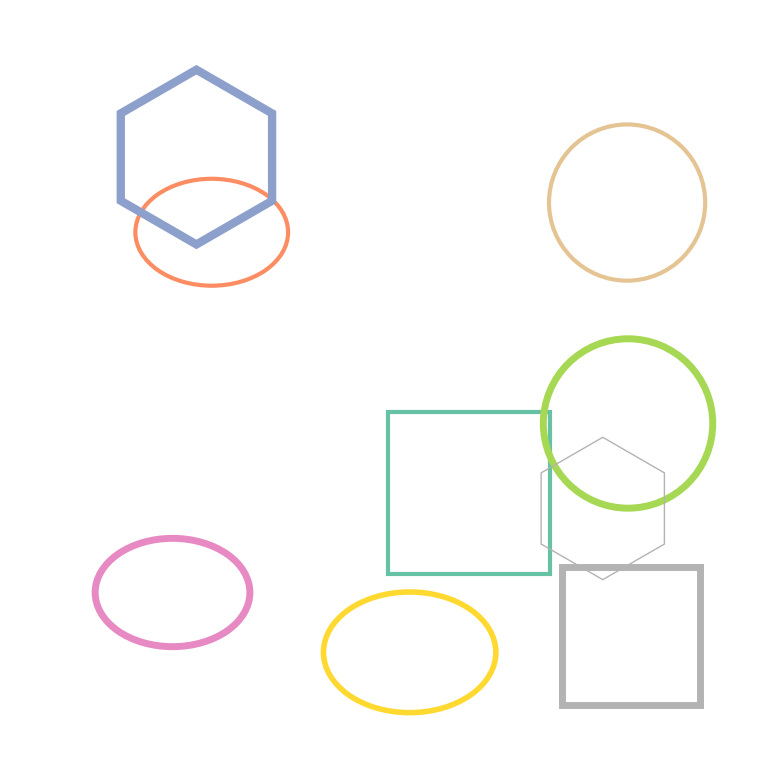[{"shape": "square", "thickness": 1.5, "radius": 0.53, "center": [0.609, 0.36]}, {"shape": "oval", "thickness": 1.5, "radius": 0.5, "center": [0.275, 0.698]}, {"shape": "hexagon", "thickness": 3, "radius": 0.57, "center": [0.255, 0.796]}, {"shape": "oval", "thickness": 2.5, "radius": 0.5, "center": [0.224, 0.231]}, {"shape": "circle", "thickness": 2.5, "radius": 0.55, "center": [0.816, 0.45]}, {"shape": "oval", "thickness": 2, "radius": 0.56, "center": [0.532, 0.153]}, {"shape": "circle", "thickness": 1.5, "radius": 0.51, "center": [0.814, 0.737]}, {"shape": "square", "thickness": 2.5, "radius": 0.45, "center": [0.82, 0.174]}, {"shape": "hexagon", "thickness": 0.5, "radius": 0.46, "center": [0.783, 0.34]}]